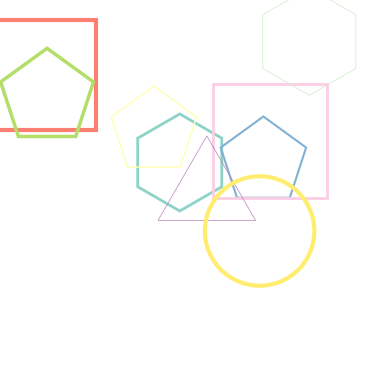[{"shape": "hexagon", "thickness": 2, "radius": 0.63, "center": [0.467, 0.578]}, {"shape": "pentagon", "thickness": 1, "radius": 0.58, "center": [0.399, 0.66]}, {"shape": "square", "thickness": 3, "radius": 0.71, "center": [0.107, 0.805]}, {"shape": "pentagon", "thickness": 1.5, "radius": 0.58, "center": [0.684, 0.581]}, {"shape": "pentagon", "thickness": 2.5, "radius": 0.63, "center": [0.122, 0.748]}, {"shape": "square", "thickness": 2, "radius": 0.74, "center": [0.701, 0.633]}, {"shape": "triangle", "thickness": 0.5, "radius": 0.73, "center": [0.537, 0.5]}, {"shape": "hexagon", "thickness": 0.5, "radius": 0.7, "center": [0.803, 0.892]}, {"shape": "circle", "thickness": 3, "radius": 0.71, "center": [0.674, 0.4]}]